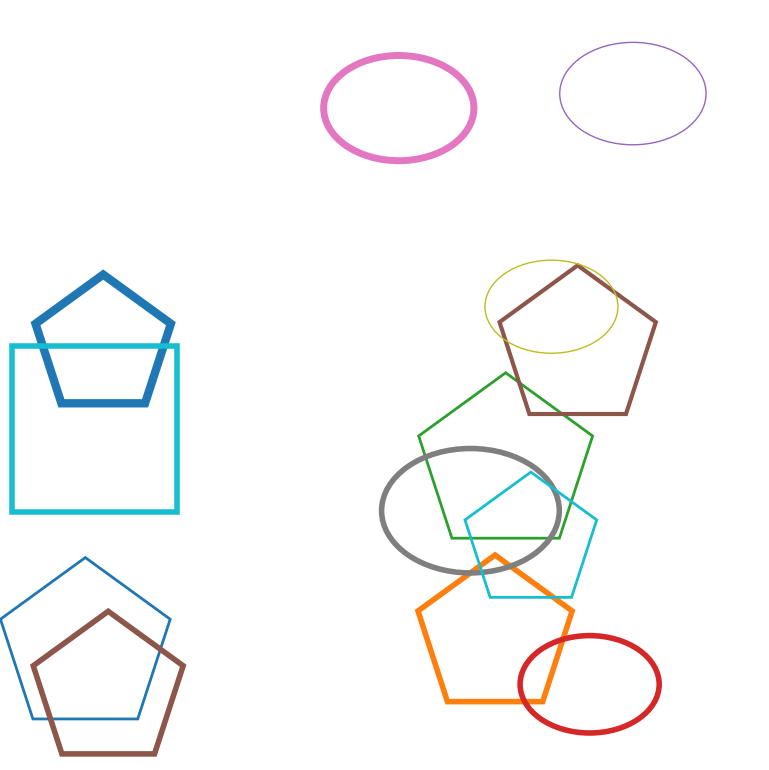[{"shape": "pentagon", "thickness": 1, "radius": 0.58, "center": [0.111, 0.16]}, {"shape": "pentagon", "thickness": 3, "radius": 0.46, "center": [0.134, 0.551]}, {"shape": "pentagon", "thickness": 2, "radius": 0.53, "center": [0.643, 0.174]}, {"shape": "pentagon", "thickness": 1, "radius": 0.59, "center": [0.657, 0.397]}, {"shape": "oval", "thickness": 2, "radius": 0.45, "center": [0.766, 0.111]}, {"shape": "oval", "thickness": 0.5, "radius": 0.48, "center": [0.822, 0.878]}, {"shape": "pentagon", "thickness": 1.5, "radius": 0.53, "center": [0.75, 0.549]}, {"shape": "pentagon", "thickness": 2, "radius": 0.51, "center": [0.141, 0.104]}, {"shape": "oval", "thickness": 2.5, "radius": 0.49, "center": [0.518, 0.86]}, {"shape": "oval", "thickness": 2, "radius": 0.58, "center": [0.611, 0.337]}, {"shape": "oval", "thickness": 0.5, "radius": 0.43, "center": [0.716, 0.602]}, {"shape": "square", "thickness": 2, "radius": 0.54, "center": [0.123, 0.443]}, {"shape": "pentagon", "thickness": 1, "radius": 0.45, "center": [0.689, 0.297]}]